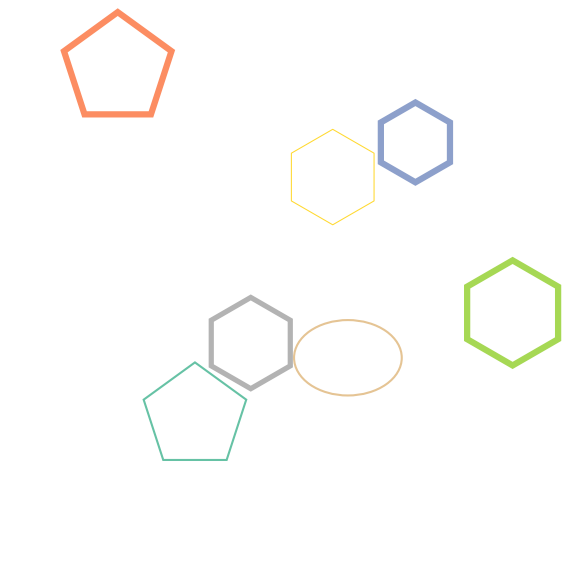[{"shape": "pentagon", "thickness": 1, "radius": 0.47, "center": [0.338, 0.278]}, {"shape": "pentagon", "thickness": 3, "radius": 0.49, "center": [0.204, 0.88]}, {"shape": "hexagon", "thickness": 3, "radius": 0.35, "center": [0.719, 0.753]}, {"shape": "hexagon", "thickness": 3, "radius": 0.45, "center": [0.888, 0.457]}, {"shape": "hexagon", "thickness": 0.5, "radius": 0.41, "center": [0.576, 0.693]}, {"shape": "oval", "thickness": 1, "radius": 0.47, "center": [0.602, 0.38]}, {"shape": "hexagon", "thickness": 2.5, "radius": 0.4, "center": [0.434, 0.405]}]